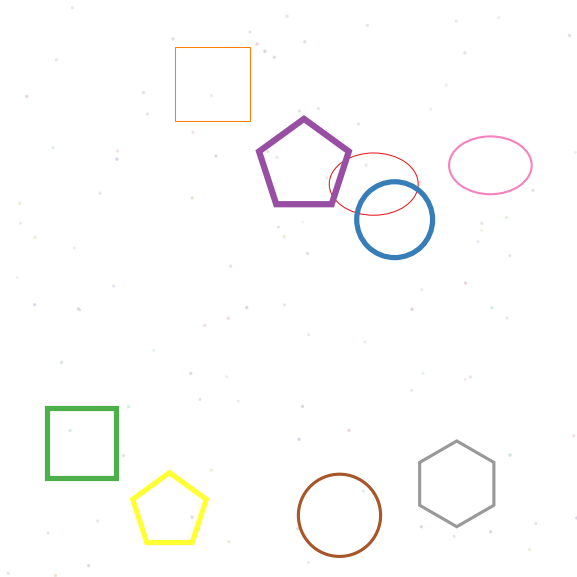[{"shape": "oval", "thickness": 0.5, "radius": 0.39, "center": [0.647, 0.68]}, {"shape": "circle", "thickness": 2.5, "radius": 0.33, "center": [0.683, 0.619]}, {"shape": "square", "thickness": 2.5, "radius": 0.3, "center": [0.141, 0.232]}, {"shape": "pentagon", "thickness": 3, "radius": 0.41, "center": [0.526, 0.712]}, {"shape": "square", "thickness": 0.5, "radius": 0.32, "center": [0.368, 0.854]}, {"shape": "pentagon", "thickness": 2.5, "radius": 0.33, "center": [0.294, 0.114]}, {"shape": "circle", "thickness": 1.5, "radius": 0.36, "center": [0.588, 0.107]}, {"shape": "oval", "thickness": 1, "radius": 0.36, "center": [0.849, 0.713]}, {"shape": "hexagon", "thickness": 1.5, "radius": 0.37, "center": [0.791, 0.161]}]